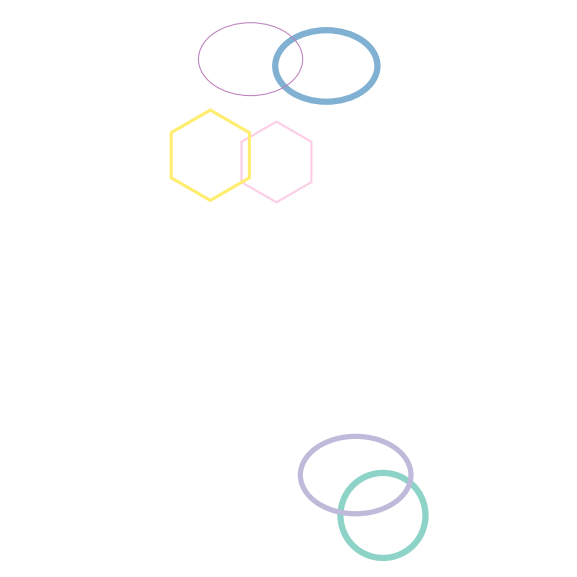[{"shape": "circle", "thickness": 3, "radius": 0.37, "center": [0.663, 0.107]}, {"shape": "oval", "thickness": 2.5, "radius": 0.48, "center": [0.616, 0.177]}, {"shape": "oval", "thickness": 3, "radius": 0.44, "center": [0.565, 0.885]}, {"shape": "hexagon", "thickness": 1, "radius": 0.35, "center": [0.479, 0.719]}, {"shape": "oval", "thickness": 0.5, "radius": 0.45, "center": [0.434, 0.897]}, {"shape": "hexagon", "thickness": 1.5, "radius": 0.39, "center": [0.364, 0.73]}]